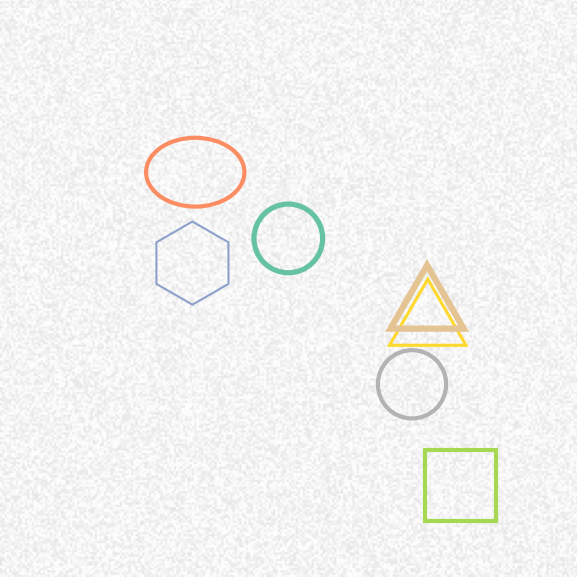[{"shape": "circle", "thickness": 2.5, "radius": 0.3, "center": [0.499, 0.586]}, {"shape": "oval", "thickness": 2, "radius": 0.43, "center": [0.338, 0.701]}, {"shape": "hexagon", "thickness": 1, "radius": 0.36, "center": [0.333, 0.544]}, {"shape": "square", "thickness": 2, "radius": 0.31, "center": [0.797, 0.158]}, {"shape": "triangle", "thickness": 1.5, "radius": 0.38, "center": [0.741, 0.439]}, {"shape": "triangle", "thickness": 3, "radius": 0.37, "center": [0.74, 0.467]}, {"shape": "circle", "thickness": 2, "radius": 0.3, "center": [0.713, 0.334]}]